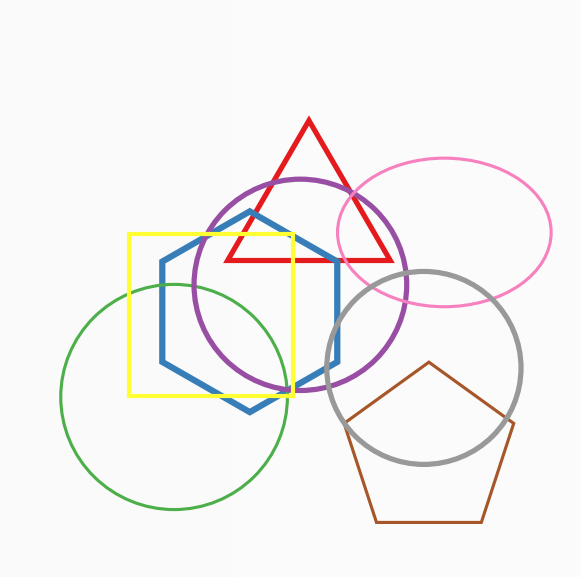[{"shape": "triangle", "thickness": 2.5, "radius": 0.81, "center": [0.532, 0.629]}, {"shape": "hexagon", "thickness": 3, "radius": 0.87, "center": [0.43, 0.459]}, {"shape": "circle", "thickness": 1.5, "radius": 0.97, "center": [0.299, 0.312]}, {"shape": "circle", "thickness": 2.5, "radius": 0.91, "center": [0.517, 0.506]}, {"shape": "square", "thickness": 2, "radius": 0.7, "center": [0.363, 0.453]}, {"shape": "pentagon", "thickness": 1.5, "radius": 0.77, "center": [0.738, 0.219]}, {"shape": "oval", "thickness": 1.5, "radius": 0.92, "center": [0.764, 0.597]}, {"shape": "circle", "thickness": 2.5, "radius": 0.84, "center": [0.729, 0.362]}]